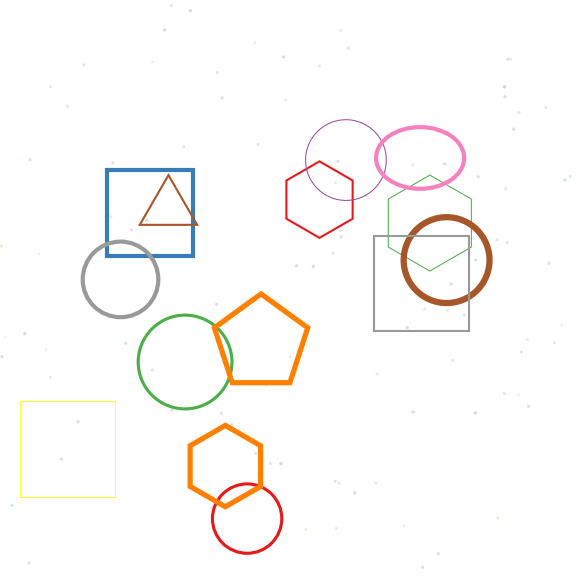[{"shape": "hexagon", "thickness": 1, "radius": 0.33, "center": [0.553, 0.653]}, {"shape": "circle", "thickness": 1.5, "radius": 0.3, "center": [0.428, 0.101]}, {"shape": "square", "thickness": 2, "radius": 0.37, "center": [0.26, 0.63]}, {"shape": "hexagon", "thickness": 0.5, "radius": 0.42, "center": [0.744, 0.613]}, {"shape": "circle", "thickness": 1.5, "radius": 0.41, "center": [0.32, 0.372]}, {"shape": "circle", "thickness": 0.5, "radius": 0.35, "center": [0.599, 0.722]}, {"shape": "pentagon", "thickness": 2.5, "radius": 0.42, "center": [0.452, 0.405]}, {"shape": "hexagon", "thickness": 2.5, "radius": 0.35, "center": [0.39, 0.192]}, {"shape": "square", "thickness": 0.5, "radius": 0.41, "center": [0.117, 0.222]}, {"shape": "circle", "thickness": 3, "radius": 0.37, "center": [0.773, 0.549]}, {"shape": "triangle", "thickness": 1, "radius": 0.29, "center": [0.292, 0.638]}, {"shape": "oval", "thickness": 2, "radius": 0.38, "center": [0.727, 0.726]}, {"shape": "square", "thickness": 1, "radius": 0.41, "center": [0.729, 0.509]}, {"shape": "circle", "thickness": 2, "radius": 0.33, "center": [0.209, 0.515]}]